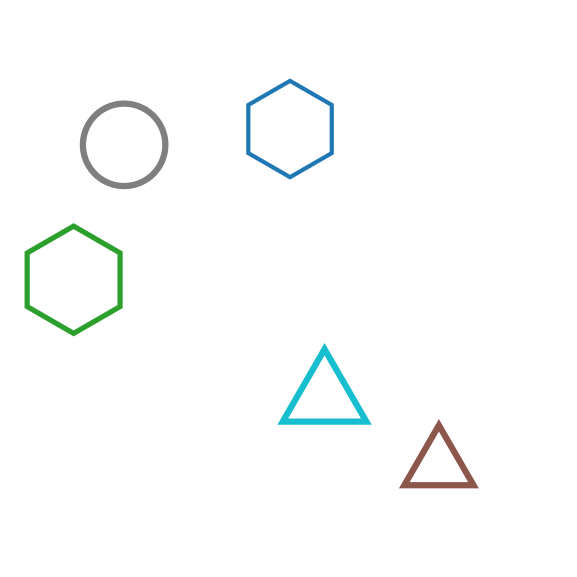[{"shape": "hexagon", "thickness": 2, "radius": 0.42, "center": [0.502, 0.776]}, {"shape": "hexagon", "thickness": 2.5, "radius": 0.46, "center": [0.127, 0.515]}, {"shape": "triangle", "thickness": 3, "radius": 0.35, "center": [0.76, 0.194]}, {"shape": "circle", "thickness": 3, "radius": 0.36, "center": [0.215, 0.748]}, {"shape": "triangle", "thickness": 3, "radius": 0.42, "center": [0.562, 0.311]}]